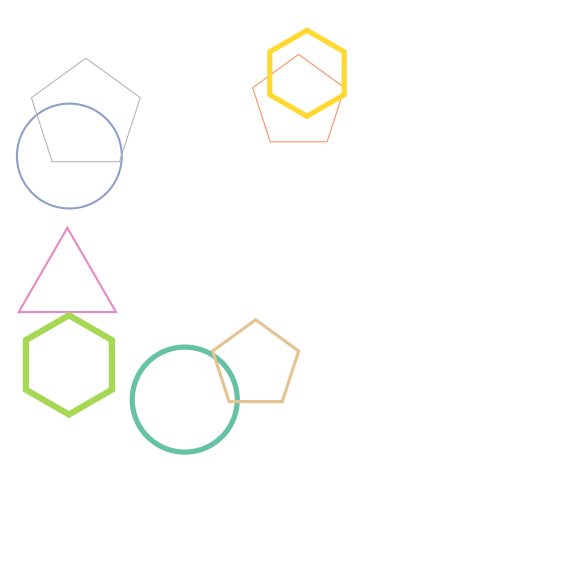[{"shape": "circle", "thickness": 2.5, "radius": 0.45, "center": [0.32, 0.307]}, {"shape": "pentagon", "thickness": 0.5, "radius": 0.42, "center": [0.517, 0.821]}, {"shape": "circle", "thickness": 1, "radius": 0.45, "center": [0.12, 0.729]}, {"shape": "triangle", "thickness": 1, "radius": 0.49, "center": [0.117, 0.507]}, {"shape": "hexagon", "thickness": 3, "radius": 0.43, "center": [0.119, 0.367]}, {"shape": "hexagon", "thickness": 2.5, "radius": 0.37, "center": [0.532, 0.872]}, {"shape": "pentagon", "thickness": 1.5, "radius": 0.39, "center": [0.443, 0.367]}, {"shape": "pentagon", "thickness": 0.5, "radius": 0.5, "center": [0.149, 0.799]}]